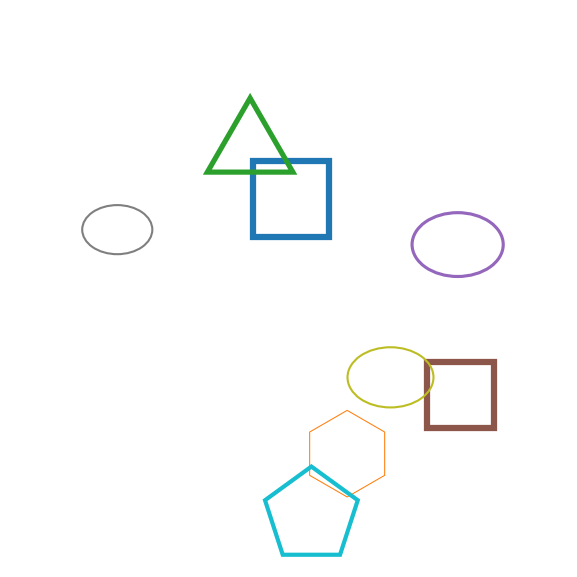[{"shape": "square", "thickness": 3, "radius": 0.33, "center": [0.504, 0.655]}, {"shape": "hexagon", "thickness": 0.5, "radius": 0.37, "center": [0.601, 0.214]}, {"shape": "triangle", "thickness": 2.5, "radius": 0.43, "center": [0.433, 0.744]}, {"shape": "oval", "thickness": 1.5, "radius": 0.39, "center": [0.792, 0.576]}, {"shape": "square", "thickness": 3, "radius": 0.29, "center": [0.798, 0.315]}, {"shape": "oval", "thickness": 1, "radius": 0.3, "center": [0.203, 0.601]}, {"shape": "oval", "thickness": 1, "radius": 0.37, "center": [0.676, 0.346]}, {"shape": "pentagon", "thickness": 2, "radius": 0.42, "center": [0.539, 0.107]}]